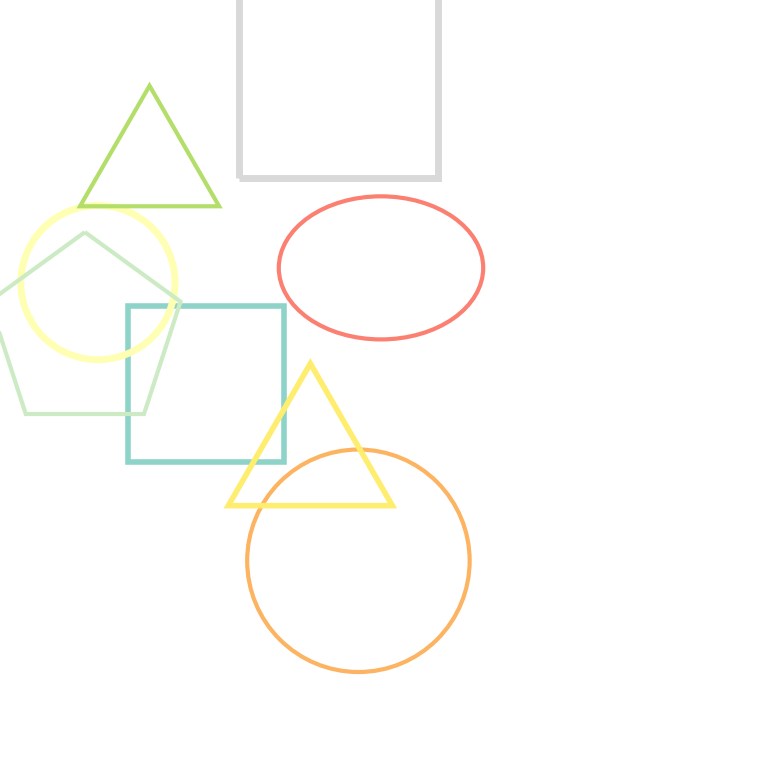[{"shape": "square", "thickness": 2, "radius": 0.51, "center": [0.268, 0.501]}, {"shape": "circle", "thickness": 2.5, "radius": 0.5, "center": [0.127, 0.633]}, {"shape": "oval", "thickness": 1.5, "radius": 0.66, "center": [0.495, 0.652]}, {"shape": "circle", "thickness": 1.5, "radius": 0.72, "center": [0.465, 0.272]}, {"shape": "triangle", "thickness": 1.5, "radius": 0.52, "center": [0.194, 0.784]}, {"shape": "square", "thickness": 2.5, "radius": 0.64, "center": [0.44, 0.897]}, {"shape": "pentagon", "thickness": 1.5, "radius": 0.65, "center": [0.11, 0.568]}, {"shape": "triangle", "thickness": 2, "radius": 0.62, "center": [0.403, 0.405]}]